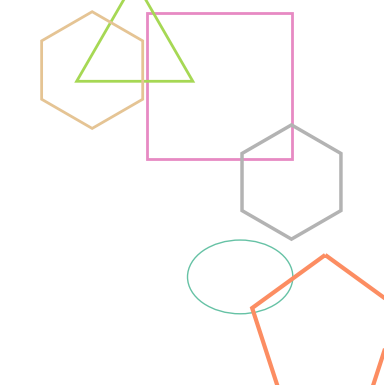[{"shape": "oval", "thickness": 1, "radius": 0.68, "center": [0.624, 0.281]}, {"shape": "pentagon", "thickness": 3, "radius": 1.0, "center": [0.845, 0.138]}, {"shape": "square", "thickness": 2, "radius": 0.94, "center": [0.57, 0.777]}, {"shape": "triangle", "thickness": 2, "radius": 0.87, "center": [0.35, 0.876]}, {"shape": "hexagon", "thickness": 2, "radius": 0.76, "center": [0.239, 0.818]}, {"shape": "hexagon", "thickness": 2.5, "radius": 0.74, "center": [0.757, 0.527]}]